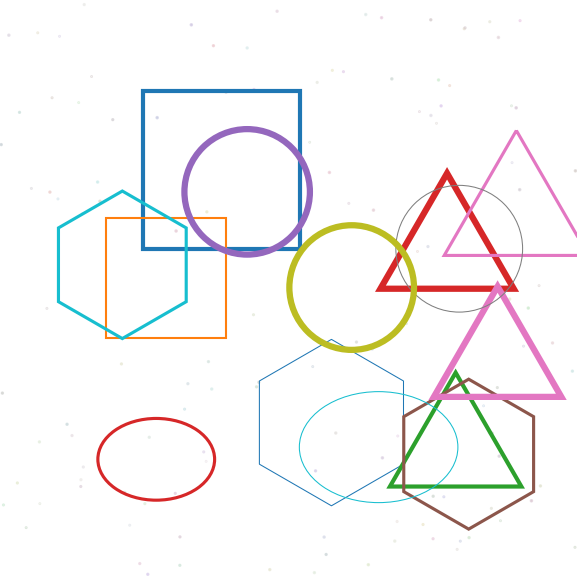[{"shape": "square", "thickness": 2, "radius": 0.68, "center": [0.384, 0.704]}, {"shape": "hexagon", "thickness": 0.5, "radius": 0.72, "center": [0.574, 0.267]}, {"shape": "square", "thickness": 1, "radius": 0.52, "center": [0.287, 0.518]}, {"shape": "triangle", "thickness": 2, "radius": 0.66, "center": [0.789, 0.222]}, {"shape": "triangle", "thickness": 3, "radius": 0.67, "center": [0.774, 0.566]}, {"shape": "oval", "thickness": 1.5, "radius": 0.51, "center": [0.271, 0.204]}, {"shape": "circle", "thickness": 3, "radius": 0.54, "center": [0.428, 0.667]}, {"shape": "hexagon", "thickness": 1.5, "radius": 0.65, "center": [0.812, 0.213]}, {"shape": "triangle", "thickness": 1.5, "radius": 0.72, "center": [0.894, 0.629]}, {"shape": "triangle", "thickness": 3, "radius": 0.64, "center": [0.862, 0.376]}, {"shape": "circle", "thickness": 0.5, "radius": 0.55, "center": [0.795, 0.568]}, {"shape": "circle", "thickness": 3, "radius": 0.54, "center": [0.609, 0.501]}, {"shape": "oval", "thickness": 0.5, "radius": 0.69, "center": [0.656, 0.225]}, {"shape": "hexagon", "thickness": 1.5, "radius": 0.64, "center": [0.212, 0.541]}]